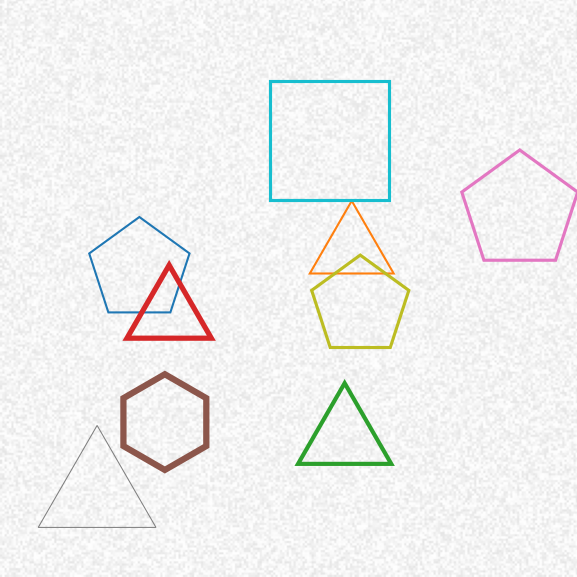[{"shape": "pentagon", "thickness": 1, "radius": 0.46, "center": [0.241, 0.532]}, {"shape": "triangle", "thickness": 1, "radius": 0.42, "center": [0.609, 0.567]}, {"shape": "triangle", "thickness": 2, "radius": 0.47, "center": [0.597, 0.242]}, {"shape": "triangle", "thickness": 2.5, "radius": 0.42, "center": [0.293, 0.456]}, {"shape": "hexagon", "thickness": 3, "radius": 0.41, "center": [0.285, 0.268]}, {"shape": "pentagon", "thickness": 1.5, "radius": 0.53, "center": [0.9, 0.634]}, {"shape": "triangle", "thickness": 0.5, "radius": 0.59, "center": [0.168, 0.145]}, {"shape": "pentagon", "thickness": 1.5, "radius": 0.44, "center": [0.624, 0.469]}, {"shape": "square", "thickness": 1.5, "radius": 0.51, "center": [0.571, 0.755]}]